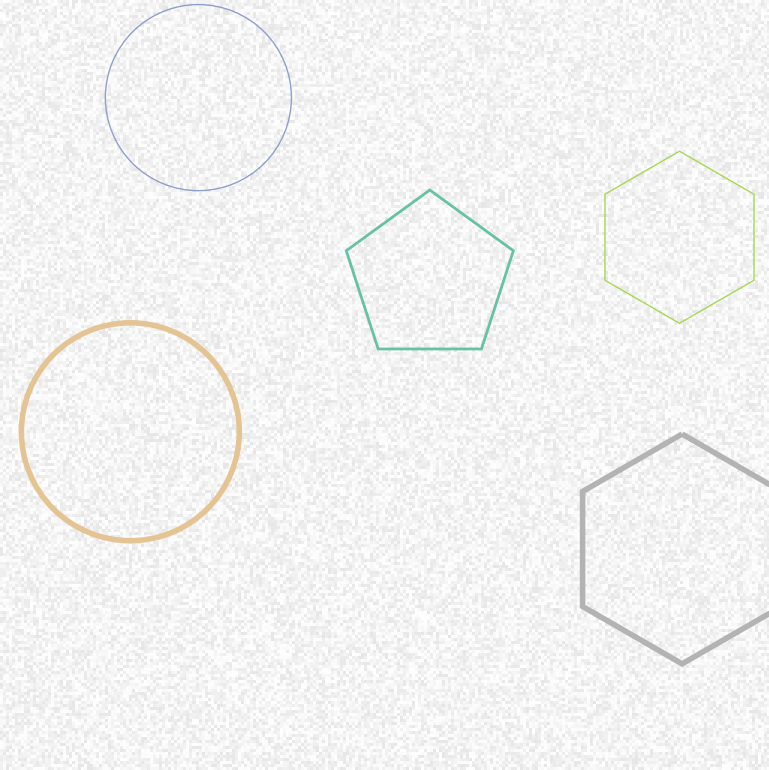[{"shape": "pentagon", "thickness": 1, "radius": 0.57, "center": [0.558, 0.639]}, {"shape": "circle", "thickness": 0.5, "radius": 0.6, "center": [0.258, 0.873]}, {"shape": "hexagon", "thickness": 0.5, "radius": 0.56, "center": [0.882, 0.692]}, {"shape": "circle", "thickness": 2, "radius": 0.71, "center": [0.169, 0.439]}, {"shape": "hexagon", "thickness": 2, "radius": 0.75, "center": [0.886, 0.287]}]